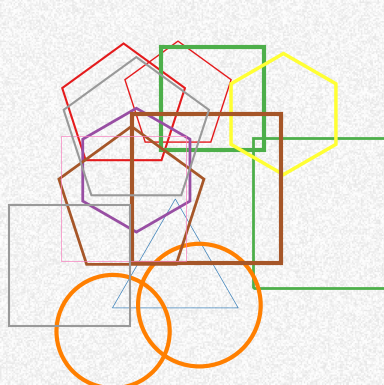[{"shape": "pentagon", "thickness": 1.5, "radius": 0.84, "center": [0.321, 0.719]}, {"shape": "pentagon", "thickness": 1, "radius": 0.72, "center": [0.462, 0.748]}, {"shape": "triangle", "thickness": 0.5, "radius": 0.94, "center": [0.455, 0.295]}, {"shape": "square", "thickness": 3, "radius": 0.67, "center": [0.552, 0.745]}, {"shape": "square", "thickness": 2, "radius": 0.97, "center": [0.853, 0.446]}, {"shape": "hexagon", "thickness": 2, "radius": 0.8, "center": [0.354, 0.558]}, {"shape": "circle", "thickness": 3, "radius": 0.8, "center": [0.518, 0.207]}, {"shape": "circle", "thickness": 3, "radius": 0.74, "center": [0.294, 0.139]}, {"shape": "hexagon", "thickness": 2.5, "radius": 0.79, "center": [0.736, 0.704]}, {"shape": "pentagon", "thickness": 2, "radius": 0.99, "center": [0.341, 0.474]}, {"shape": "square", "thickness": 3, "radius": 0.97, "center": [0.536, 0.51]}, {"shape": "square", "thickness": 0.5, "radius": 0.81, "center": [0.32, 0.484]}, {"shape": "square", "thickness": 1.5, "radius": 0.79, "center": [0.181, 0.312]}, {"shape": "pentagon", "thickness": 1.5, "radius": 0.99, "center": [0.354, 0.653]}]